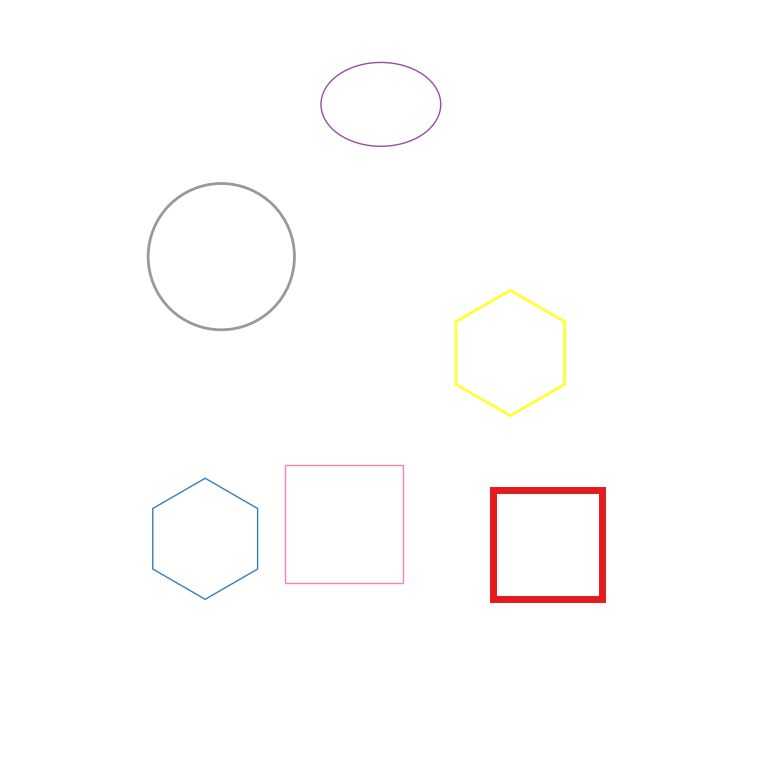[{"shape": "square", "thickness": 2.5, "radius": 0.35, "center": [0.711, 0.293]}, {"shape": "hexagon", "thickness": 0.5, "radius": 0.39, "center": [0.266, 0.3]}, {"shape": "oval", "thickness": 0.5, "radius": 0.39, "center": [0.495, 0.864]}, {"shape": "hexagon", "thickness": 1, "radius": 0.41, "center": [0.663, 0.542]}, {"shape": "square", "thickness": 0.5, "radius": 0.38, "center": [0.446, 0.32]}, {"shape": "circle", "thickness": 1, "radius": 0.48, "center": [0.287, 0.667]}]